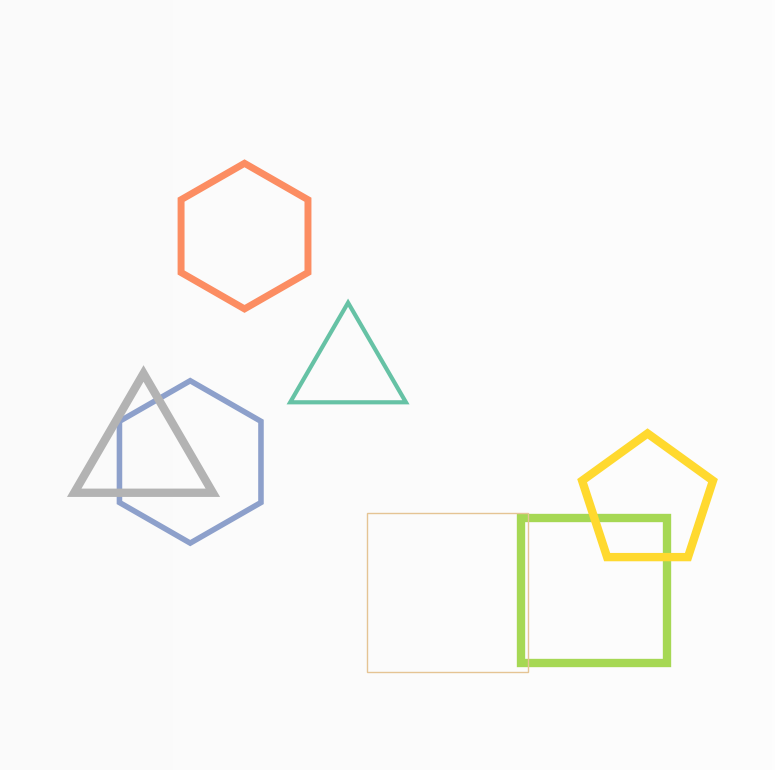[{"shape": "triangle", "thickness": 1.5, "radius": 0.43, "center": [0.449, 0.521]}, {"shape": "hexagon", "thickness": 2.5, "radius": 0.47, "center": [0.316, 0.693]}, {"shape": "hexagon", "thickness": 2, "radius": 0.53, "center": [0.245, 0.4]}, {"shape": "square", "thickness": 3, "radius": 0.47, "center": [0.766, 0.234]}, {"shape": "pentagon", "thickness": 3, "radius": 0.44, "center": [0.836, 0.348]}, {"shape": "square", "thickness": 0.5, "radius": 0.52, "center": [0.578, 0.231]}, {"shape": "triangle", "thickness": 3, "radius": 0.52, "center": [0.185, 0.412]}]